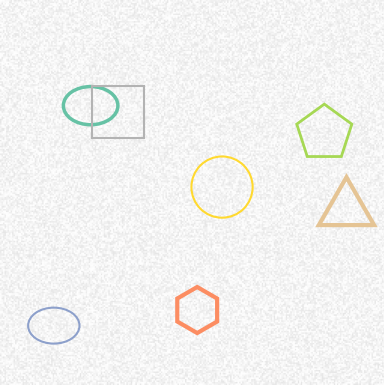[{"shape": "oval", "thickness": 2.5, "radius": 0.35, "center": [0.235, 0.726]}, {"shape": "hexagon", "thickness": 3, "radius": 0.3, "center": [0.512, 0.195]}, {"shape": "oval", "thickness": 1.5, "radius": 0.33, "center": [0.14, 0.154]}, {"shape": "pentagon", "thickness": 2, "radius": 0.38, "center": [0.842, 0.654]}, {"shape": "circle", "thickness": 1.5, "radius": 0.4, "center": [0.577, 0.514]}, {"shape": "triangle", "thickness": 3, "radius": 0.41, "center": [0.9, 0.457]}, {"shape": "square", "thickness": 1.5, "radius": 0.34, "center": [0.307, 0.71]}]